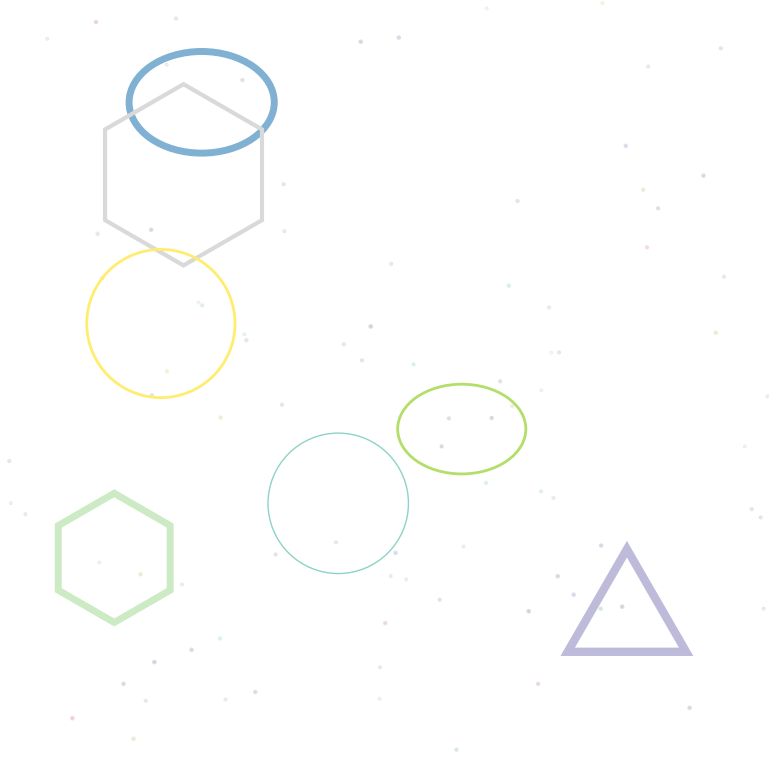[{"shape": "circle", "thickness": 0.5, "radius": 0.46, "center": [0.439, 0.346]}, {"shape": "triangle", "thickness": 3, "radius": 0.44, "center": [0.814, 0.198]}, {"shape": "oval", "thickness": 2.5, "radius": 0.47, "center": [0.262, 0.867]}, {"shape": "oval", "thickness": 1, "radius": 0.42, "center": [0.6, 0.443]}, {"shape": "hexagon", "thickness": 1.5, "radius": 0.59, "center": [0.238, 0.773]}, {"shape": "hexagon", "thickness": 2.5, "radius": 0.42, "center": [0.148, 0.275]}, {"shape": "circle", "thickness": 1, "radius": 0.48, "center": [0.209, 0.58]}]